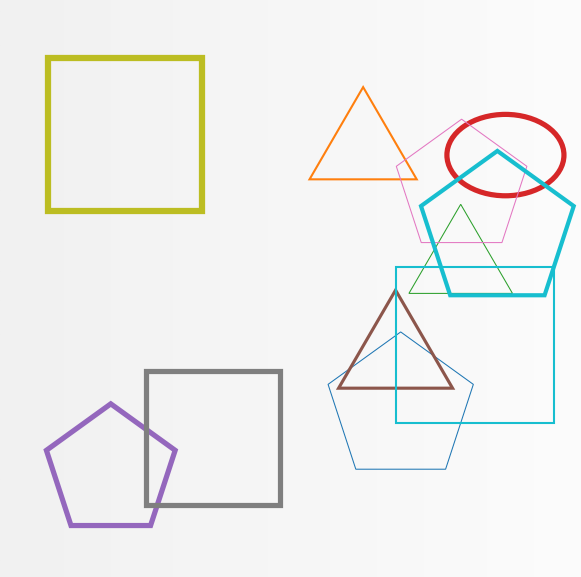[{"shape": "pentagon", "thickness": 0.5, "radius": 0.66, "center": [0.689, 0.293]}, {"shape": "triangle", "thickness": 1, "radius": 0.53, "center": [0.625, 0.742]}, {"shape": "triangle", "thickness": 0.5, "radius": 0.51, "center": [0.793, 0.543]}, {"shape": "oval", "thickness": 2.5, "radius": 0.5, "center": [0.87, 0.731]}, {"shape": "pentagon", "thickness": 2.5, "radius": 0.58, "center": [0.191, 0.183]}, {"shape": "triangle", "thickness": 1.5, "radius": 0.57, "center": [0.681, 0.384]}, {"shape": "pentagon", "thickness": 0.5, "radius": 0.59, "center": [0.794, 0.675]}, {"shape": "square", "thickness": 2.5, "radius": 0.58, "center": [0.366, 0.24]}, {"shape": "square", "thickness": 3, "radius": 0.66, "center": [0.215, 0.766]}, {"shape": "pentagon", "thickness": 2, "radius": 0.69, "center": [0.856, 0.6]}, {"shape": "square", "thickness": 1, "radius": 0.68, "center": [0.817, 0.402]}]